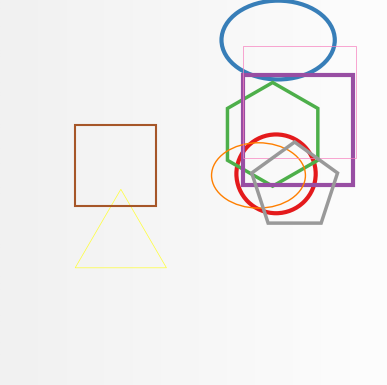[{"shape": "circle", "thickness": 3, "radius": 0.51, "center": [0.712, 0.548]}, {"shape": "oval", "thickness": 3, "radius": 0.73, "center": [0.718, 0.896]}, {"shape": "hexagon", "thickness": 2.5, "radius": 0.67, "center": [0.704, 0.651]}, {"shape": "square", "thickness": 3, "radius": 0.71, "center": [0.77, 0.662]}, {"shape": "oval", "thickness": 1, "radius": 0.61, "center": [0.667, 0.544]}, {"shape": "triangle", "thickness": 0.5, "radius": 0.68, "center": [0.312, 0.372]}, {"shape": "square", "thickness": 1.5, "radius": 0.53, "center": [0.298, 0.57]}, {"shape": "square", "thickness": 0.5, "radius": 0.73, "center": [0.772, 0.736]}, {"shape": "pentagon", "thickness": 2.5, "radius": 0.58, "center": [0.76, 0.515]}]